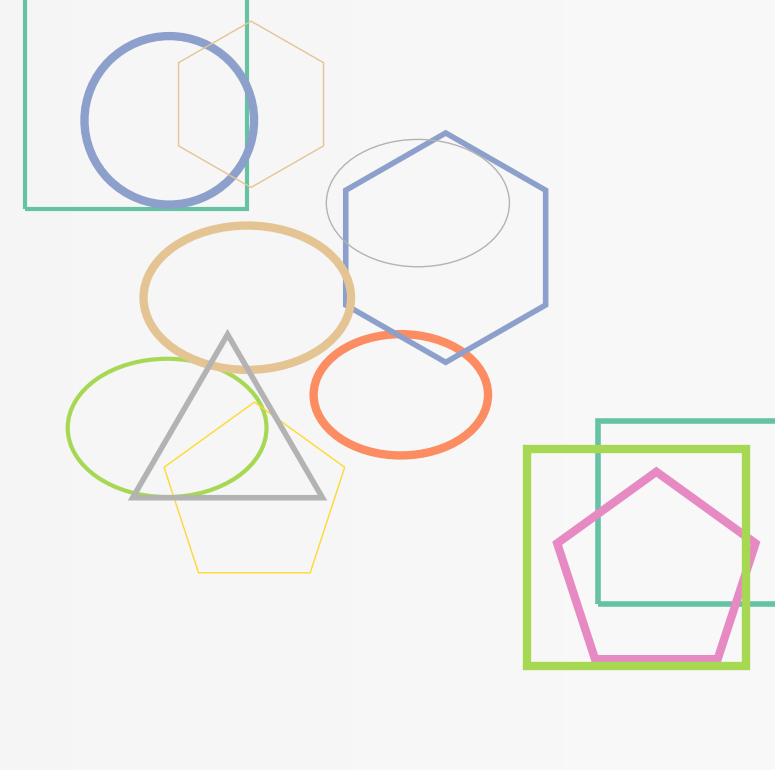[{"shape": "square", "thickness": 2, "radius": 0.59, "center": [0.89, 0.335]}, {"shape": "square", "thickness": 1.5, "radius": 0.72, "center": [0.176, 0.872]}, {"shape": "oval", "thickness": 3, "radius": 0.56, "center": [0.517, 0.487]}, {"shape": "hexagon", "thickness": 2, "radius": 0.74, "center": [0.575, 0.678]}, {"shape": "circle", "thickness": 3, "radius": 0.55, "center": [0.218, 0.844]}, {"shape": "pentagon", "thickness": 3, "radius": 0.67, "center": [0.847, 0.253]}, {"shape": "oval", "thickness": 1.5, "radius": 0.64, "center": [0.216, 0.444]}, {"shape": "square", "thickness": 3, "radius": 0.71, "center": [0.821, 0.276]}, {"shape": "pentagon", "thickness": 0.5, "radius": 0.61, "center": [0.328, 0.355]}, {"shape": "oval", "thickness": 3, "radius": 0.67, "center": [0.319, 0.613]}, {"shape": "hexagon", "thickness": 0.5, "radius": 0.54, "center": [0.324, 0.865]}, {"shape": "oval", "thickness": 0.5, "radius": 0.59, "center": [0.539, 0.736]}, {"shape": "triangle", "thickness": 2, "radius": 0.71, "center": [0.294, 0.424]}]